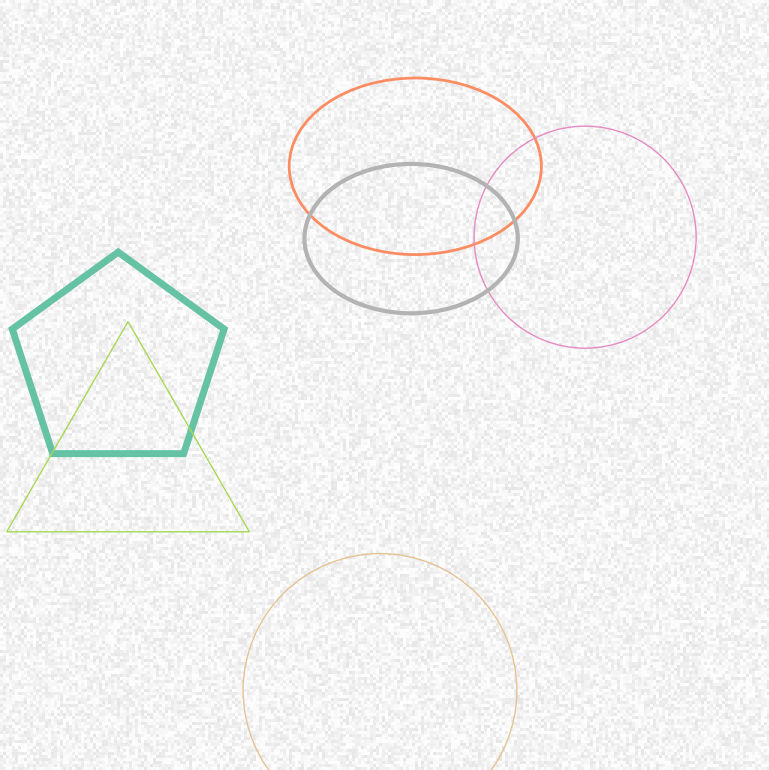[{"shape": "pentagon", "thickness": 2.5, "radius": 0.72, "center": [0.153, 0.528]}, {"shape": "oval", "thickness": 1, "radius": 0.82, "center": [0.539, 0.784]}, {"shape": "circle", "thickness": 0.5, "radius": 0.72, "center": [0.76, 0.692]}, {"shape": "triangle", "thickness": 0.5, "radius": 0.91, "center": [0.166, 0.4]}, {"shape": "circle", "thickness": 0.5, "radius": 0.89, "center": [0.494, 0.103]}, {"shape": "oval", "thickness": 1.5, "radius": 0.69, "center": [0.534, 0.69]}]